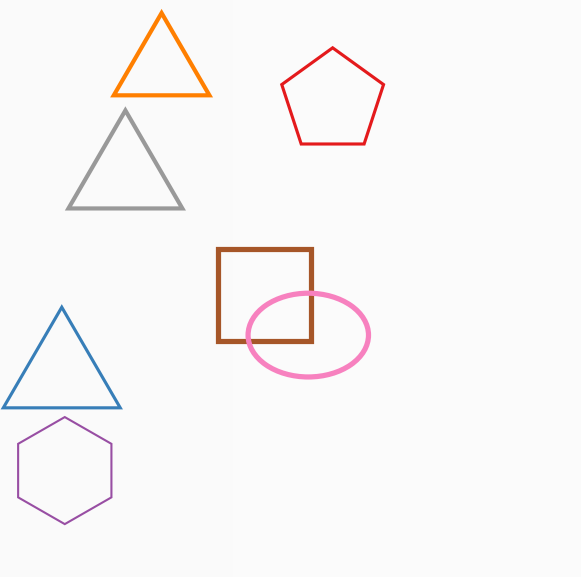[{"shape": "pentagon", "thickness": 1.5, "radius": 0.46, "center": [0.572, 0.824]}, {"shape": "triangle", "thickness": 1.5, "radius": 0.58, "center": [0.106, 0.351]}, {"shape": "hexagon", "thickness": 1, "radius": 0.46, "center": [0.111, 0.184]}, {"shape": "triangle", "thickness": 2, "radius": 0.48, "center": [0.278, 0.882]}, {"shape": "square", "thickness": 2.5, "radius": 0.4, "center": [0.454, 0.488]}, {"shape": "oval", "thickness": 2.5, "radius": 0.52, "center": [0.53, 0.419]}, {"shape": "triangle", "thickness": 2, "radius": 0.57, "center": [0.216, 0.695]}]